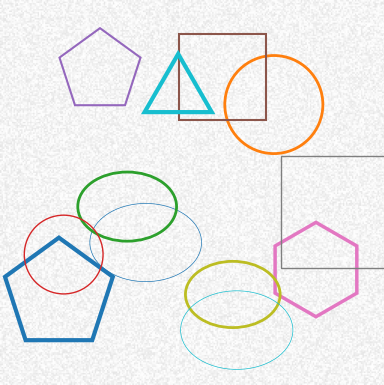[{"shape": "oval", "thickness": 0.5, "radius": 0.73, "center": [0.378, 0.37]}, {"shape": "pentagon", "thickness": 3, "radius": 0.74, "center": [0.153, 0.235]}, {"shape": "circle", "thickness": 2, "radius": 0.64, "center": [0.711, 0.728]}, {"shape": "oval", "thickness": 2, "radius": 0.64, "center": [0.33, 0.463]}, {"shape": "circle", "thickness": 1, "radius": 0.51, "center": [0.165, 0.339]}, {"shape": "pentagon", "thickness": 1.5, "radius": 0.55, "center": [0.26, 0.816]}, {"shape": "square", "thickness": 1.5, "radius": 0.56, "center": [0.578, 0.8]}, {"shape": "hexagon", "thickness": 2.5, "radius": 0.61, "center": [0.821, 0.3]}, {"shape": "square", "thickness": 1, "radius": 0.73, "center": [0.876, 0.45]}, {"shape": "oval", "thickness": 2, "radius": 0.61, "center": [0.605, 0.235]}, {"shape": "triangle", "thickness": 3, "radius": 0.5, "center": [0.463, 0.759]}, {"shape": "oval", "thickness": 0.5, "radius": 0.73, "center": [0.615, 0.143]}]